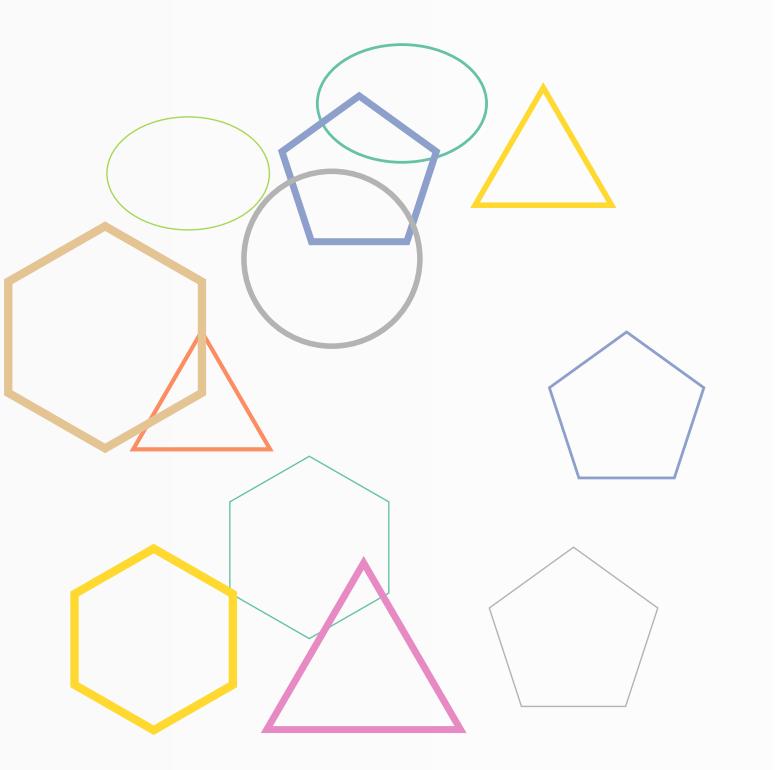[{"shape": "oval", "thickness": 1, "radius": 0.55, "center": [0.519, 0.866]}, {"shape": "hexagon", "thickness": 0.5, "radius": 0.59, "center": [0.399, 0.289]}, {"shape": "triangle", "thickness": 1.5, "radius": 0.51, "center": [0.26, 0.467]}, {"shape": "pentagon", "thickness": 1, "radius": 0.52, "center": [0.809, 0.464]}, {"shape": "pentagon", "thickness": 2.5, "radius": 0.52, "center": [0.463, 0.771]}, {"shape": "triangle", "thickness": 2.5, "radius": 0.72, "center": [0.469, 0.125]}, {"shape": "oval", "thickness": 0.5, "radius": 0.52, "center": [0.243, 0.775]}, {"shape": "triangle", "thickness": 2, "radius": 0.51, "center": [0.701, 0.784]}, {"shape": "hexagon", "thickness": 3, "radius": 0.59, "center": [0.198, 0.17]}, {"shape": "hexagon", "thickness": 3, "radius": 0.72, "center": [0.136, 0.562]}, {"shape": "circle", "thickness": 2, "radius": 0.57, "center": [0.428, 0.664]}, {"shape": "pentagon", "thickness": 0.5, "radius": 0.57, "center": [0.74, 0.175]}]